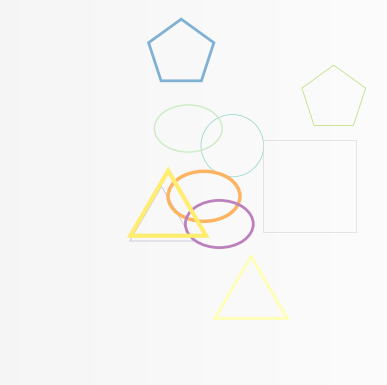[{"shape": "circle", "thickness": 0.5, "radius": 0.4, "center": [0.6, 0.622]}, {"shape": "triangle", "thickness": 2, "radius": 0.54, "center": [0.648, 0.227]}, {"shape": "triangle", "thickness": 0.5, "radius": 0.47, "center": [0.417, 0.421]}, {"shape": "pentagon", "thickness": 2, "radius": 0.44, "center": [0.468, 0.862]}, {"shape": "oval", "thickness": 2.5, "radius": 0.46, "center": [0.527, 0.49]}, {"shape": "pentagon", "thickness": 0.5, "radius": 0.43, "center": [0.861, 0.744]}, {"shape": "square", "thickness": 0.5, "radius": 0.6, "center": [0.799, 0.517]}, {"shape": "oval", "thickness": 2, "radius": 0.44, "center": [0.566, 0.418]}, {"shape": "oval", "thickness": 1, "radius": 0.44, "center": [0.486, 0.666]}, {"shape": "triangle", "thickness": 3, "radius": 0.56, "center": [0.434, 0.444]}]